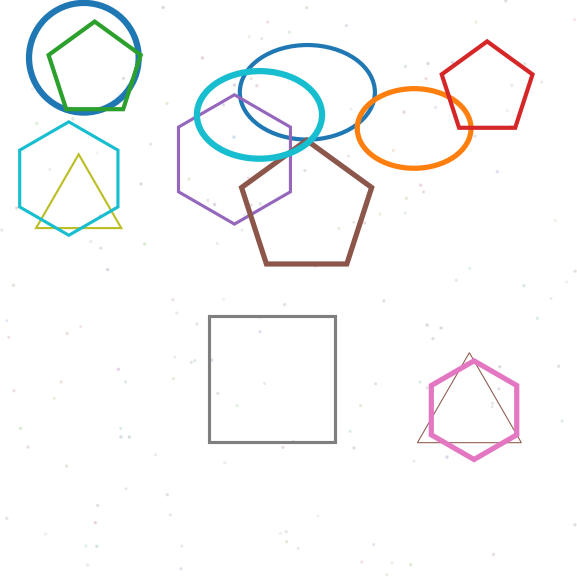[{"shape": "oval", "thickness": 2, "radius": 0.58, "center": [0.532, 0.839]}, {"shape": "circle", "thickness": 3, "radius": 0.47, "center": [0.145, 0.899]}, {"shape": "oval", "thickness": 2.5, "radius": 0.49, "center": [0.717, 0.777]}, {"shape": "pentagon", "thickness": 2, "radius": 0.42, "center": [0.164, 0.878]}, {"shape": "pentagon", "thickness": 2, "radius": 0.41, "center": [0.844, 0.845]}, {"shape": "hexagon", "thickness": 1.5, "radius": 0.56, "center": [0.406, 0.723]}, {"shape": "pentagon", "thickness": 2.5, "radius": 0.59, "center": [0.531, 0.638]}, {"shape": "triangle", "thickness": 0.5, "radius": 0.52, "center": [0.813, 0.285]}, {"shape": "hexagon", "thickness": 2.5, "radius": 0.43, "center": [0.821, 0.289]}, {"shape": "square", "thickness": 1.5, "radius": 0.55, "center": [0.471, 0.343]}, {"shape": "triangle", "thickness": 1, "radius": 0.43, "center": [0.136, 0.647]}, {"shape": "oval", "thickness": 3, "radius": 0.54, "center": [0.449, 0.8]}, {"shape": "hexagon", "thickness": 1.5, "radius": 0.49, "center": [0.119, 0.69]}]